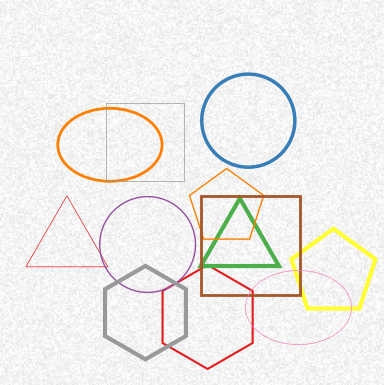[{"shape": "triangle", "thickness": 0.5, "radius": 0.62, "center": [0.174, 0.368]}, {"shape": "hexagon", "thickness": 1.5, "radius": 0.68, "center": [0.539, 0.177]}, {"shape": "circle", "thickness": 2.5, "radius": 0.6, "center": [0.645, 0.687]}, {"shape": "triangle", "thickness": 3, "radius": 0.59, "center": [0.623, 0.368]}, {"shape": "circle", "thickness": 1, "radius": 0.62, "center": [0.383, 0.365]}, {"shape": "pentagon", "thickness": 1, "radius": 0.51, "center": [0.589, 0.461]}, {"shape": "oval", "thickness": 2, "radius": 0.68, "center": [0.285, 0.624]}, {"shape": "pentagon", "thickness": 3, "radius": 0.57, "center": [0.866, 0.291]}, {"shape": "square", "thickness": 2, "radius": 0.64, "center": [0.65, 0.363]}, {"shape": "oval", "thickness": 0.5, "radius": 0.69, "center": [0.775, 0.201]}, {"shape": "square", "thickness": 0.5, "radius": 0.51, "center": [0.377, 0.632]}, {"shape": "hexagon", "thickness": 3, "radius": 0.61, "center": [0.378, 0.188]}]